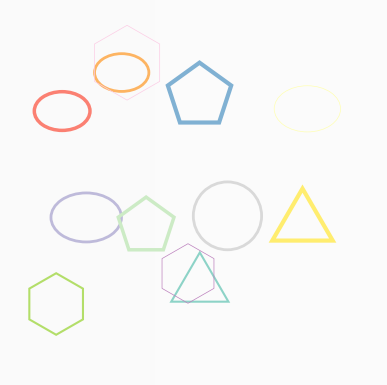[{"shape": "triangle", "thickness": 1.5, "radius": 0.43, "center": [0.516, 0.259]}, {"shape": "oval", "thickness": 0.5, "radius": 0.43, "center": [0.793, 0.717]}, {"shape": "oval", "thickness": 2, "radius": 0.45, "center": [0.222, 0.435]}, {"shape": "oval", "thickness": 2.5, "radius": 0.36, "center": [0.16, 0.712]}, {"shape": "pentagon", "thickness": 3, "radius": 0.43, "center": [0.515, 0.751]}, {"shape": "oval", "thickness": 2, "radius": 0.35, "center": [0.314, 0.812]}, {"shape": "hexagon", "thickness": 1.5, "radius": 0.4, "center": [0.145, 0.21]}, {"shape": "hexagon", "thickness": 0.5, "radius": 0.49, "center": [0.328, 0.837]}, {"shape": "circle", "thickness": 2, "radius": 0.44, "center": [0.587, 0.439]}, {"shape": "hexagon", "thickness": 0.5, "radius": 0.39, "center": [0.485, 0.29]}, {"shape": "pentagon", "thickness": 2.5, "radius": 0.38, "center": [0.377, 0.412]}, {"shape": "triangle", "thickness": 3, "radius": 0.45, "center": [0.781, 0.42]}]